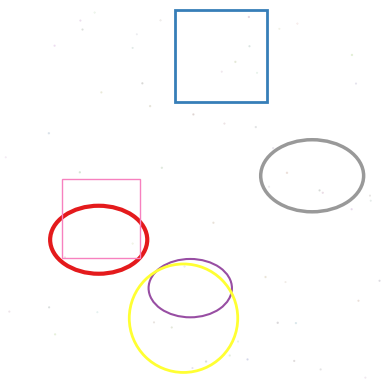[{"shape": "oval", "thickness": 3, "radius": 0.63, "center": [0.256, 0.377]}, {"shape": "square", "thickness": 2, "radius": 0.59, "center": [0.574, 0.855]}, {"shape": "oval", "thickness": 1.5, "radius": 0.54, "center": [0.494, 0.252]}, {"shape": "circle", "thickness": 2, "radius": 0.7, "center": [0.477, 0.173]}, {"shape": "square", "thickness": 1, "radius": 0.51, "center": [0.263, 0.433]}, {"shape": "oval", "thickness": 2.5, "radius": 0.67, "center": [0.811, 0.543]}]